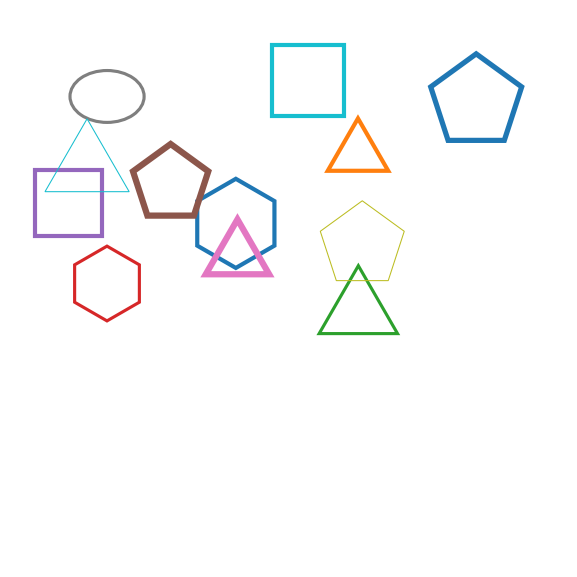[{"shape": "pentagon", "thickness": 2.5, "radius": 0.41, "center": [0.825, 0.823]}, {"shape": "hexagon", "thickness": 2, "radius": 0.39, "center": [0.408, 0.612]}, {"shape": "triangle", "thickness": 2, "radius": 0.3, "center": [0.62, 0.734]}, {"shape": "triangle", "thickness": 1.5, "radius": 0.39, "center": [0.621, 0.461]}, {"shape": "hexagon", "thickness": 1.5, "radius": 0.32, "center": [0.185, 0.508]}, {"shape": "square", "thickness": 2, "radius": 0.29, "center": [0.119, 0.648]}, {"shape": "pentagon", "thickness": 3, "radius": 0.34, "center": [0.295, 0.681]}, {"shape": "triangle", "thickness": 3, "radius": 0.32, "center": [0.411, 0.556]}, {"shape": "oval", "thickness": 1.5, "radius": 0.32, "center": [0.185, 0.832]}, {"shape": "pentagon", "thickness": 0.5, "radius": 0.38, "center": [0.627, 0.575]}, {"shape": "square", "thickness": 2, "radius": 0.31, "center": [0.533, 0.86]}, {"shape": "triangle", "thickness": 0.5, "radius": 0.42, "center": [0.151, 0.709]}]